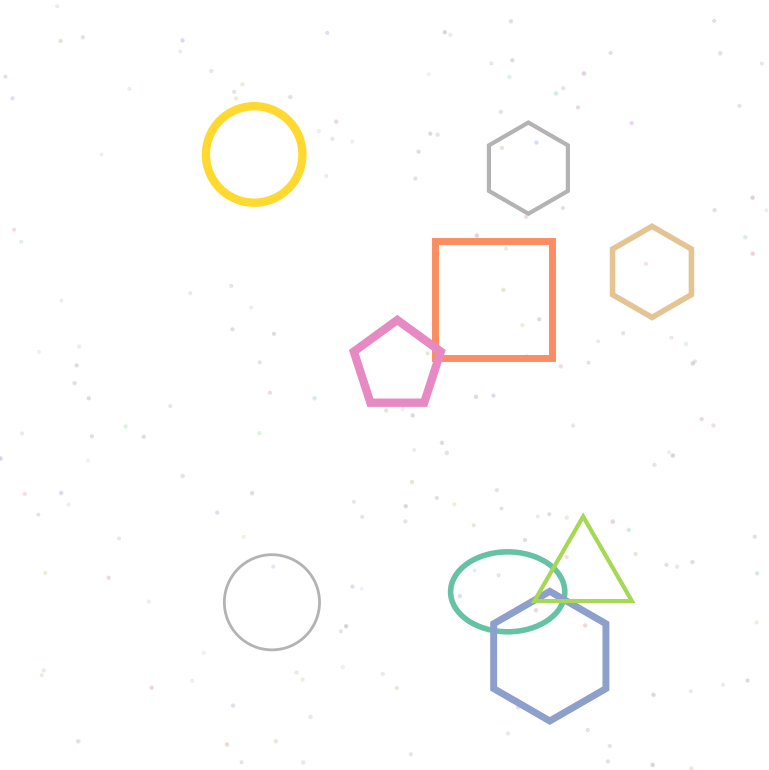[{"shape": "oval", "thickness": 2, "radius": 0.37, "center": [0.659, 0.231]}, {"shape": "square", "thickness": 2.5, "radius": 0.38, "center": [0.64, 0.612]}, {"shape": "hexagon", "thickness": 2.5, "radius": 0.42, "center": [0.714, 0.148]}, {"shape": "pentagon", "thickness": 3, "radius": 0.3, "center": [0.516, 0.525]}, {"shape": "triangle", "thickness": 1.5, "radius": 0.37, "center": [0.757, 0.256]}, {"shape": "circle", "thickness": 3, "radius": 0.31, "center": [0.33, 0.799]}, {"shape": "hexagon", "thickness": 2, "radius": 0.3, "center": [0.847, 0.647]}, {"shape": "hexagon", "thickness": 1.5, "radius": 0.3, "center": [0.686, 0.782]}, {"shape": "circle", "thickness": 1, "radius": 0.31, "center": [0.353, 0.218]}]